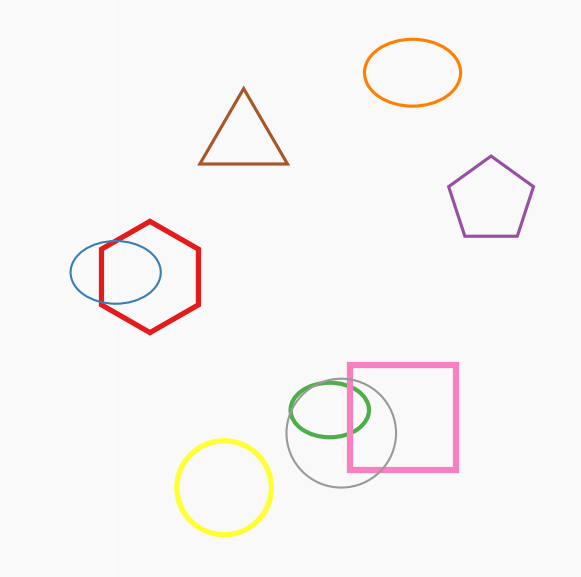[{"shape": "hexagon", "thickness": 2.5, "radius": 0.48, "center": [0.258, 0.519]}, {"shape": "oval", "thickness": 1, "radius": 0.39, "center": [0.199, 0.527]}, {"shape": "oval", "thickness": 2, "radius": 0.34, "center": [0.567, 0.289]}, {"shape": "pentagon", "thickness": 1.5, "radius": 0.38, "center": [0.845, 0.652]}, {"shape": "oval", "thickness": 1.5, "radius": 0.41, "center": [0.71, 0.873]}, {"shape": "circle", "thickness": 2.5, "radius": 0.41, "center": [0.386, 0.155]}, {"shape": "triangle", "thickness": 1.5, "radius": 0.44, "center": [0.419, 0.759]}, {"shape": "square", "thickness": 3, "radius": 0.46, "center": [0.694, 0.276]}, {"shape": "circle", "thickness": 1, "radius": 0.47, "center": [0.587, 0.249]}]